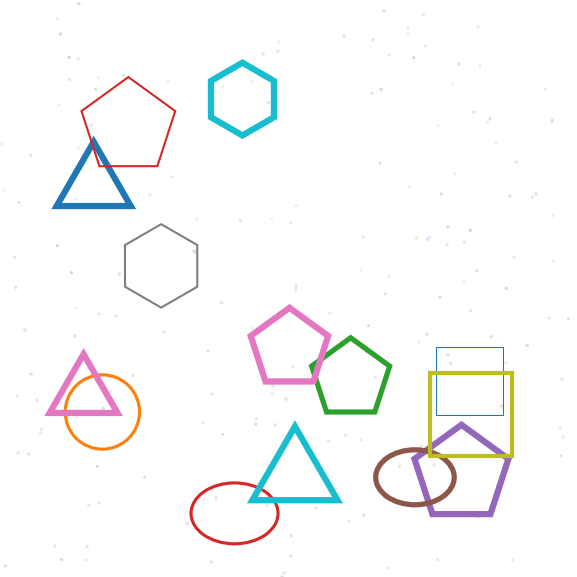[{"shape": "triangle", "thickness": 3, "radius": 0.37, "center": [0.162, 0.679]}, {"shape": "square", "thickness": 0.5, "radius": 0.29, "center": [0.813, 0.339]}, {"shape": "circle", "thickness": 1.5, "radius": 0.32, "center": [0.177, 0.286]}, {"shape": "pentagon", "thickness": 2.5, "radius": 0.36, "center": [0.607, 0.343]}, {"shape": "pentagon", "thickness": 1, "radius": 0.43, "center": [0.222, 0.78]}, {"shape": "oval", "thickness": 1.5, "radius": 0.38, "center": [0.406, 0.11]}, {"shape": "pentagon", "thickness": 3, "radius": 0.43, "center": [0.799, 0.178]}, {"shape": "oval", "thickness": 2.5, "radius": 0.34, "center": [0.719, 0.173]}, {"shape": "triangle", "thickness": 3, "radius": 0.34, "center": [0.145, 0.318]}, {"shape": "pentagon", "thickness": 3, "radius": 0.35, "center": [0.501, 0.396]}, {"shape": "hexagon", "thickness": 1, "radius": 0.36, "center": [0.279, 0.539]}, {"shape": "square", "thickness": 2, "radius": 0.36, "center": [0.815, 0.281]}, {"shape": "triangle", "thickness": 3, "radius": 0.43, "center": [0.511, 0.176]}, {"shape": "hexagon", "thickness": 3, "radius": 0.31, "center": [0.42, 0.828]}]